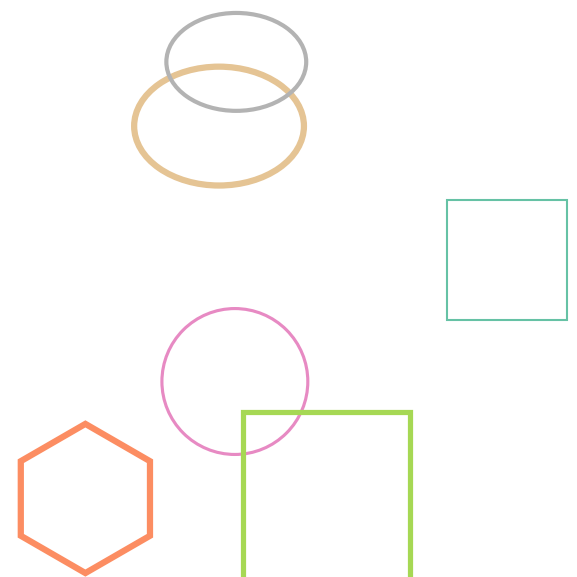[{"shape": "square", "thickness": 1, "radius": 0.52, "center": [0.877, 0.549]}, {"shape": "hexagon", "thickness": 3, "radius": 0.65, "center": [0.148, 0.136]}, {"shape": "circle", "thickness": 1.5, "radius": 0.63, "center": [0.407, 0.339]}, {"shape": "square", "thickness": 2.5, "radius": 0.72, "center": [0.566, 0.141]}, {"shape": "oval", "thickness": 3, "radius": 0.74, "center": [0.379, 0.781]}, {"shape": "oval", "thickness": 2, "radius": 0.61, "center": [0.409, 0.892]}]